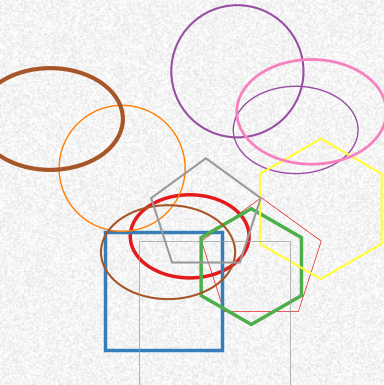[{"shape": "oval", "thickness": 2.5, "radius": 0.77, "center": [0.493, 0.386]}, {"shape": "pentagon", "thickness": 0.5, "radius": 0.82, "center": [0.679, 0.323]}, {"shape": "square", "thickness": 2.5, "radius": 0.76, "center": [0.424, 0.244]}, {"shape": "hexagon", "thickness": 2.5, "radius": 0.75, "center": [0.653, 0.308]}, {"shape": "circle", "thickness": 1.5, "radius": 0.86, "center": [0.617, 0.815]}, {"shape": "oval", "thickness": 1, "radius": 0.81, "center": [0.768, 0.662]}, {"shape": "circle", "thickness": 1, "radius": 0.82, "center": [0.317, 0.563]}, {"shape": "hexagon", "thickness": 1.5, "radius": 0.91, "center": [0.833, 0.458]}, {"shape": "oval", "thickness": 3, "radius": 0.94, "center": [0.13, 0.691]}, {"shape": "oval", "thickness": 1.5, "radius": 0.87, "center": [0.437, 0.345]}, {"shape": "oval", "thickness": 2, "radius": 0.97, "center": [0.809, 0.71]}, {"shape": "square", "thickness": 0.5, "radius": 0.98, "center": [0.558, 0.179]}, {"shape": "pentagon", "thickness": 1.5, "radius": 0.75, "center": [0.535, 0.439]}]